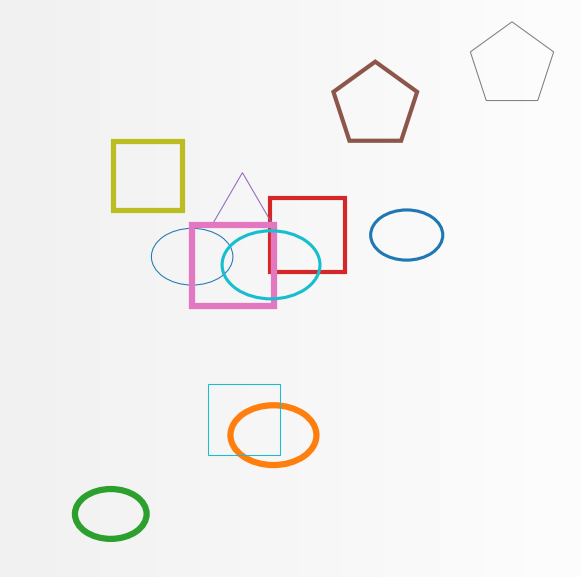[{"shape": "oval", "thickness": 0.5, "radius": 0.35, "center": [0.331, 0.555]}, {"shape": "oval", "thickness": 1.5, "radius": 0.31, "center": [0.7, 0.592]}, {"shape": "oval", "thickness": 3, "radius": 0.37, "center": [0.47, 0.246]}, {"shape": "oval", "thickness": 3, "radius": 0.31, "center": [0.191, 0.109]}, {"shape": "square", "thickness": 2, "radius": 0.32, "center": [0.529, 0.592]}, {"shape": "triangle", "thickness": 0.5, "radius": 0.3, "center": [0.417, 0.64]}, {"shape": "pentagon", "thickness": 2, "radius": 0.38, "center": [0.646, 0.817]}, {"shape": "square", "thickness": 3, "radius": 0.35, "center": [0.401, 0.54]}, {"shape": "pentagon", "thickness": 0.5, "radius": 0.38, "center": [0.881, 0.886]}, {"shape": "square", "thickness": 2.5, "radius": 0.3, "center": [0.254, 0.695]}, {"shape": "oval", "thickness": 1.5, "radius": 0.42, "center": [0.466, 0.541]}, {"shape": "square", "thickness": 0.5, "radius": 0.31, "center": [0.419, 0.272]}]